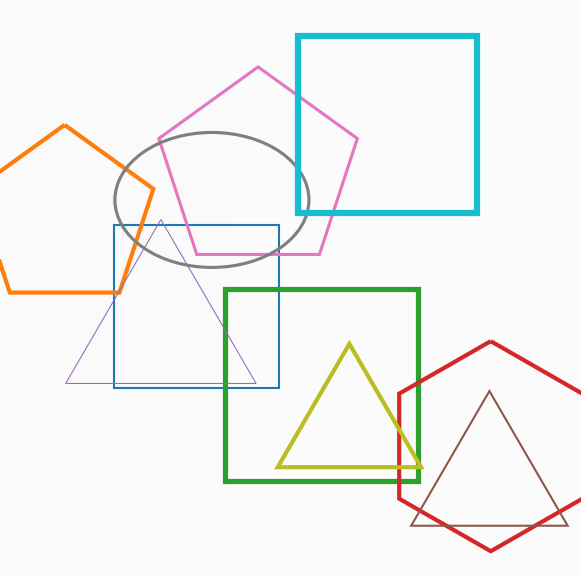[{"shape": "square", "thickness": 1, "radius": 0.71, "center": [0.338, 0.468]}, {"shape": "pentagon", "thickness": 2, "radius": 0.8, "center": [0.111, 0.622]}, {"shape": "square", "thickness": 2.5, "radius": 0.83, "center": [0.553, 0.333]}, {"shape": "hexagon", "thickness": 2, "radius": 0.91, "center": [0.844, 0.227]}, {"shape": "triangle", "thickness": 0.5, "radius": 0.95, "center": [0.277, 0.43]}, {"shape": "triangle", "thickness": 1, "radius": 0.78, "center": [0.842, 0.167]}, {"shape": "pentagon", "thickness": 1.5, "radius": 0.9, "center": [0.444, 0.704]}, {"shape": "oval", "thickness": 1.5, "radius": 0.83, "center": [0.365, 0.653]}, {"shape": "triangle", "thickness": 2, "radius": 0.71, "center": [0.601, 0.261]}, {"shape": "square", "thickness": 3, "radius": 0.77, "center": [0.666, 0.784]}]